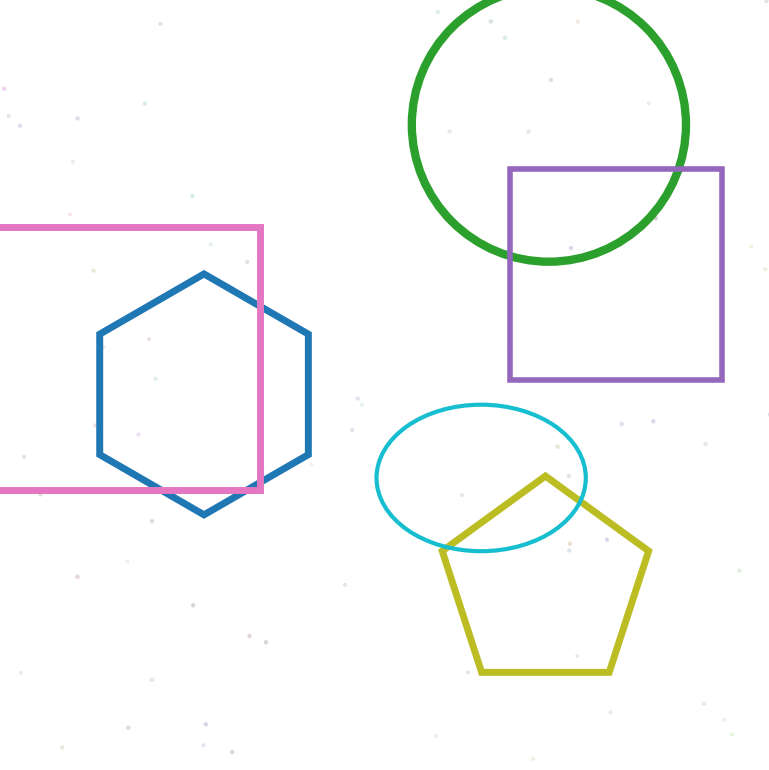[{"shape": "hexagon", "thickness": 2.5, "radius": 0.78, "center": [0.265, 0.488]}, {"shape": "circle", "thickness": 3, "radius": 0.89, "center": [0.713, 0.838]}, {"shape": "square", "thickness": 2, "radius": 0.69, "center": [0.8, 0.643]}, {"shape": "square", "thickness": 2.5, "radius": 0.86, "center": [0.167, 0.534]}, {"shape": "pentagon", "thickness": 2.5, "radius": 0.7, "center": [0.708, 0.241]}, {"shape": "oval", "thickness": 1.5, "radius": 0.68, "center": [0.625, 0.379]}]